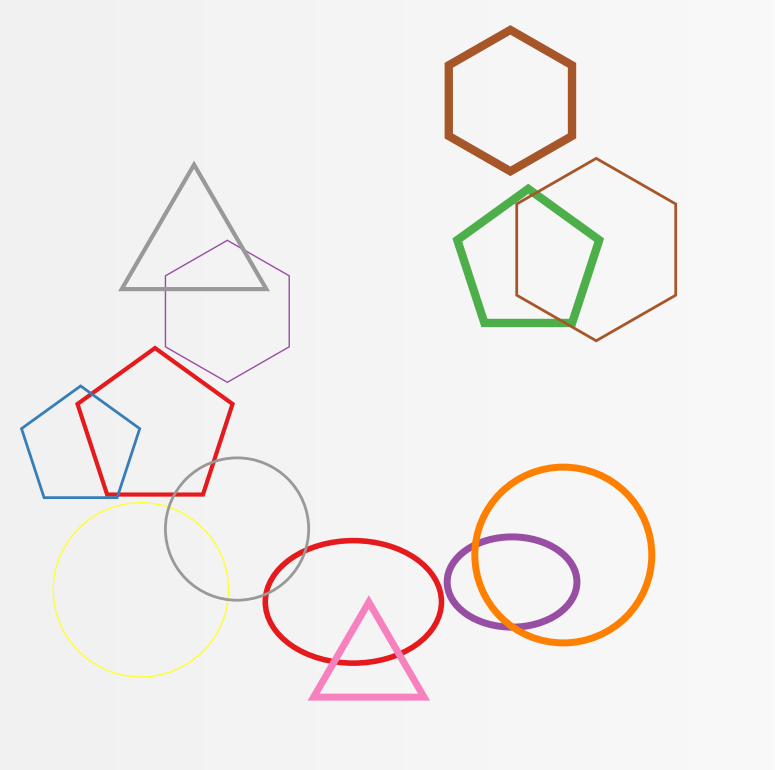[{"shape": "oval", "thickness": 2, "radius": 0.57, "center": [0.456, 0.218]}, {"shape": "pentagon", "thickness": 1.5, "radius": 0.53, "center": [0.2, 0.443]}, {"shape": "pentagon", "thickness": 1, "radius": 0.4, "center": [0.104, 0.419]}, {"shape": "pentagon", "thickness": 3, "radius": 0.48, "center": [0.682, 0.658]}, {"shape": "oval", "thickness": 2.5, "radius": 0.42, "center": [0.661, 0.244]}, {"shape": "hexagon", "thickness": 0.5, "radius": 0.46, "center": [0.293, 0.596]}, {"shape": "circle", "thickness": 2.5, "radius": 0.57, "center": [0.727, 0.279]}, {"shape": "circle", "thickness": 0.5, "radius": 0.57, "center": [0.182, 0.234]}, {"shape": "hexagon", "thickness": 3, "radius": 0.46, "center": [0.659, 0.869]}, {"shape": "hexagon", "thickness": 1, "radius": 0.59, "center": [0.769, 0.676]}, {"shape": "triangle", "thickness": 2.5, "radius": 0.41, "center": [0.476, 0.136]}, {"shape": "circle", "thickness": 1, "radius": 0.46, "center": [0.306, 0.313]}, {"shape": "triangle", "thickness": 1.5, "radius": 0.54, "center": [0.25, 0.678]}]